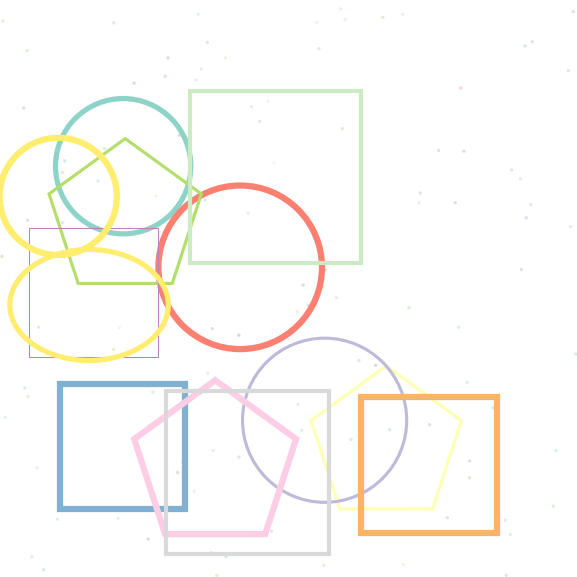[{"shape": "circle", "thickness": 2.5, "radius": 0.59, "center": [0.213, 0.711]}, {"shape": "pentagon", "thickness": 1.5, "radius": 0.68, "center": [0.669, 0.229]}, {"shape": "circle", "thickness": 1.5, "radius": 0.71, "center": [0.562, 0.271]}, {"shape": "circle", "thickness": 3, "radius": 0.71, "center": [0.416, 0.536]}, {"shape": "square", "thickness": 3, "radius": 0.54, "center": [0.212, 0.226]}, {"shape": "square", "thickness": 3, "radius": 0.59, "center": [0.743, 0.193]}, {"shape": "pentagon", "thickness": 1.5, "radius": 0.69, "center": [0.217, 0.621]}, {"shape": "pentagon", "thickness": 3, "radius": 0.74, "center": [0.373, 0.193]}, {"shape": "square", "thickness": 2, "radius": 0.71, "center": [0.429, 0.181]}, {"shape": "square", "thickness": 0.5, "radius": 0.56, "center": [0.162, 0.493]}, {"shape": "square", "thickness": 2, "radius": 0.74, "center": [0.477, 0.693]}, {"shape": "circle", "thickness": 3, "radius": 0.51, "center": [0.101, 0.659]}, {"shape": "oval", "thickness": 2.5, "radius": 0.69, "center": [0.154, 0.471]}]